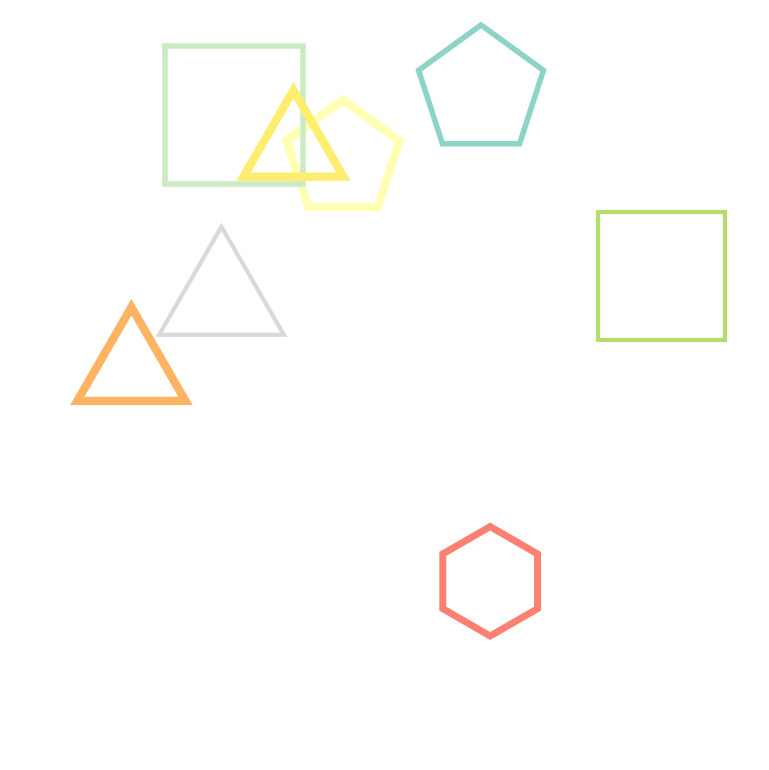[{"shape": "pentagon", "thickness": 2, "radius": 0.43, "center": [0.625, 0.882]}, {"shape": "pentagon", "thickness": 3, "radius": 0.38, "center": [0.445, 0.793]}, {"shape": "hexagon", "thickness": 2.5, "radius": 0.36, "center": [0.637, 0.245]}, {"shape": "triangle", "thickness": 3, "radius": 0.41, "center": [0.171, 0.52]}, {"shape": "square", "thickness": 1.5, "radius": 0.41, "center": [0.859, 0.642]}, {"shape": "triangle", "thickness": 1.5, "radius": 0.47, "center": [0.288, 0.612]}, {"shape": "square", "thickness": 2, "radius": 0.45, "center": [0.304, 0.851]}, {"shape": "triangle", "thickness": 3, "radius": 0.37, "center": [0.381, 0.808]}]